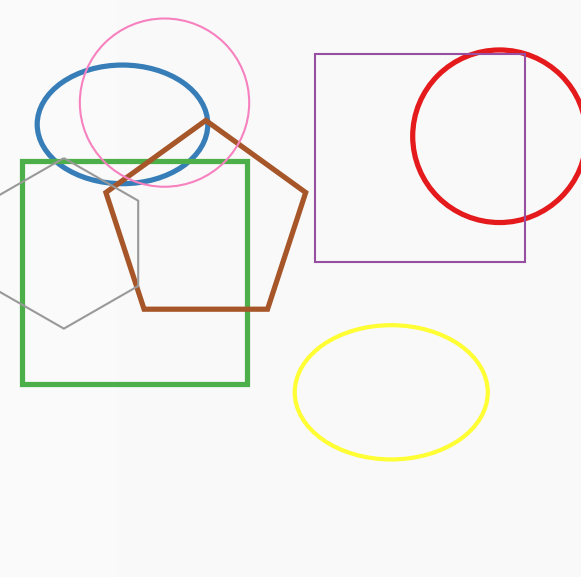[{"shape": "circle", "thickness": 2.5, "radius": 0.75, "center": [0.859, 0.763]}, {"shape": "oval", "thickness": 2.5, "radius": 0.73, "center": [0.211, 0.784]}, {"shape": "square", "thickness": 2.5, "radius": 0.97, "center": [0.232, 0.528]}, {"shape": "square", "thickness": 1, "radius": 0.9, "center": [0.723, 0.725]}, {"shape": "oval", "thickness": 2, "radius": 0.83, "center": [0.673, 0.32]}, {"shape": "pentagon", "thickness": 2.5, "radius": 0.9, "center": [0.354, 0.61]}, {"shape": "circle", "thickness": 1, "radius": 0.73, "center": [0.283, 0.821]}, {"shape": "hexagon", "thickness": 1, "radius": 0.74, "center": [0.11, 0.578]}]